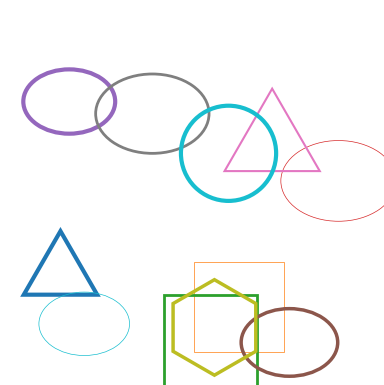[{"shape": "triangle", "thickness": 3, "radius": 0.55, "center": [0.157, 0.29]}, {"shape": "square", "thickness": 0.5, "radius": 0.58, "center": [0.621, 0.202]}, {"shape": "square", "thickness": 2, "radius": 0.6, "center": [0.547, 0.113]}, {"shape": "oval", "thickness": 0.5, "radius": 0.75, "center": [0.879, 0.53]}, {"shape": "oval", "thickness": 3, "radius": 0.6, "center": [0.18, 0.736]}, {"shape": "oval", "thickness": 2.5, "radius": 0.63, "center": [0.752, 0.111]}, {"shape": "triangle", "thickness": 1.5, "radius": 0.71, "center": [0.707, 0.627]}, {"shape": "oval", "thickness": 2, "radius": 0.74, "center": [0.396, 0.705]}, {"shape": "hexagon", "thickness": 2.5, "radius": 0.62, "center": [0.557, 0.15]}, {"shape": "oval", "thickness": 0.5, "radius": 0.59, "center": [0.219, 0.159]}, {"shape": "circle", "thickness": 3, "radius": 0.62, "center": [0.594, 0.602]}]